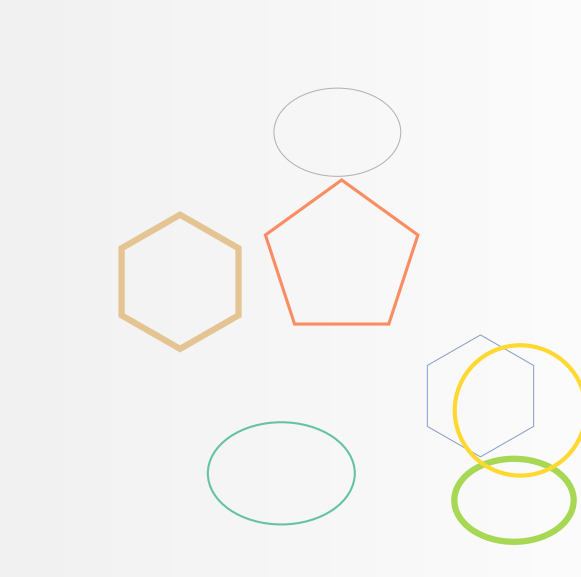[{"shape": "oval", "thickness": 1, "radius": 0.63, "center": [0.484, 0.179]}, {"shape": "pentagon", "thickness": 1.5, "radius": 0.69, "center": [0.588, 0.55]}, {"shape": "hexagon", "thickness": 0.5, "radius": 0.53, "center": [0.827, 0.314]}, {"shape": "oval", "thickness": 3, "radius": 0.51, "center": [0.884, 0.133]}, {"shape": "circle", "thickness": 2, "radius": 0.56, "center": [0.895, 0.288]}, {"shape": "hexagon", "thickness": 3, "radius": 0.58, "center": [0.31, 0.511]}, {"shape": "oval", "thickness": 0.5, "radius": 0.55, "center": [0.58, 0.77]}]